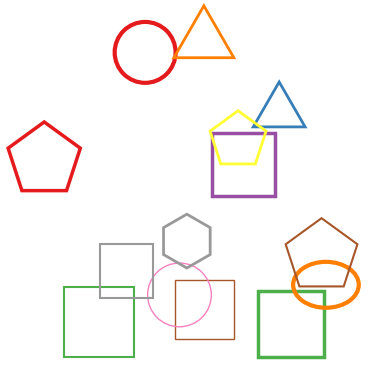[{"shape": "circle", "thickness": 3, "radius": 0.4, "center": [0.377, 0.864]}, {"shape": "pentagon", "thickness": 2.5, "radius": 0.49, "center": [0.115, 0.585]}, {"shape": "triangle", "thickness": 2, "radius": 0.39, "center": [0.725, 0.709]}, {"shape": "square", "thickness": 2.5, "radius": 0.43, "center": [0.757, 0.157]}, {"shape": "square", "thickness": 1.5, "radius": 0.46, "center": [0.258, 0.163]}, {"shape": "square", "thickness": 2.5, "radius": 0.41, "center": [0.633, 0.573]}, {"shape": "oval", "thickness": 3, "radius": 0.43, "center": [0.847, 0.26]}, {"shape": "triangle", "thickness": 2, "radius": 0.45, "center": [0.53, 0.895]}, {"shape": "pentagon", "thickness": 2, "radius": 0.38, "center": [0.618, 0.636]}, {"shape": "pentagon", "thickness": 1.5, "radius": 0.49, "center": [0.835, 0.335]}, {"shape": "square", "thickness": 1, "radius": 0.38, "center": [0.53, 0.196]}, {"shape": "circle", "thickness": 1, "radius": 0.41, "center": [0.466, 0.234]}, {"shape": "square", "thickness": 1.5, "radius": 0.35, "center": [0.328, 0.296]}, {"shape": "hexagon", "thickness": 2, "radius": 0.35, "center": [0.485, 0.374]}]